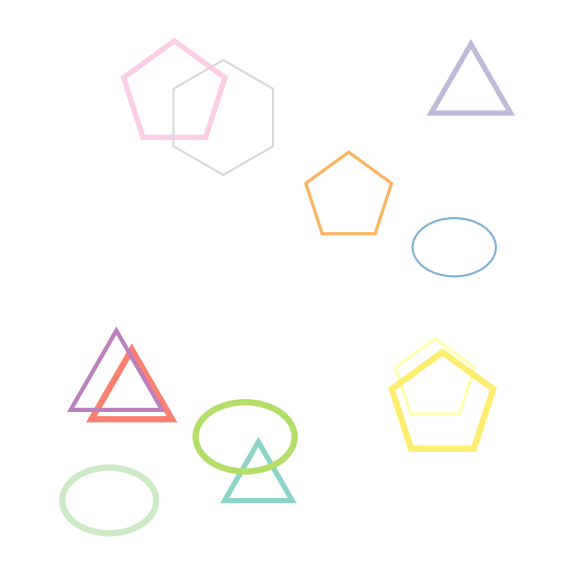[{"shape": "triangle", "thickness": 2.5, "radius": 0.34, "center": [0.447, 0.166]}, {"shape": "pentagon", "thickness": 1.5, "radius": 0.36, "center": [0.753, 0.341]}, {"shape": "triangle", "thickness": 2.5, "radius": 0.4, "center": [0.815, 0.843]}, {"shape": "triangle", "thickness": 3, "radius": 0.4, "center": [0.228, 0.313]}, {"shape": "oval", "thickness": 1, "radius": 0.36, "center": [0.787, 0.571]}, {"shape": "pentagon", "thickness": 1.5, "radius": 0.39, "center": [0.604, 0.658]}, {"shape": "oval", "thickness": 3, "radius": 0.43, "center": [0.424, 0.243]}, {"shape": "pentagon", "thickness": 2.5, "radius": 0.46, "center": [0.302, 0.836]}, {"shape": "hexagon", "thickness": 1, "radius": 0.5, "center": [0.387, 0.796]}, {"shape": "triangle", "thickness": 2, "radius": 0.46, "center": [0.202, 0.335]}, {"shape": "oval", "thickness": 3, "radius": 0.41, "center": [0.189, 0.133]}, {"shape": "pentagon", "thickness": 3, "radius": 0.46, "center": [0.766, 0.297]}]